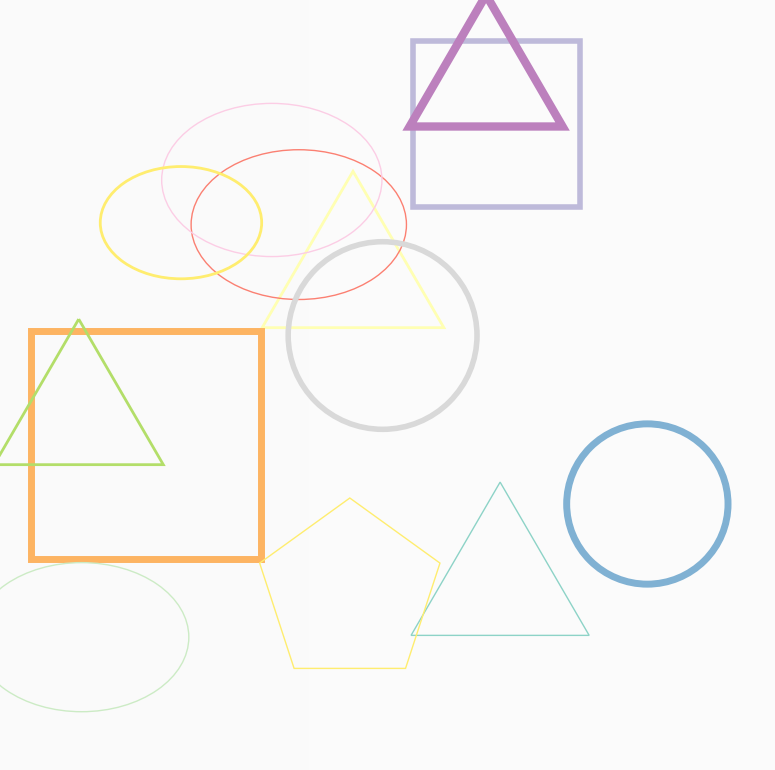[{"shape": "triangle", "thickness": 0.5, "radius": 0.66, "center": [0.645, 0.241]}, {"shape": "triangle", "thickness": 1, "radius": 0.68, "center": [0.455, 0.642]}, {"shape": "square", "thickness": 2, "radius": 0.54, "center": [0.641, 0.839]}, {"shape": "oval", "thickness": 0.5, "radius": 0.69, "center": [0.386, 0.708]}, {"shape": "circle", "thickness": 2.5, "radius": 0.52, "center": [0.835, 0.345]}, {"shape": "square", "thickness": 2.5, "radius": 0.74, "center": [0.188, 0.422]}, {"shape": "triangle", "thickness": 1, "radius": 0.63, "center": [0.102, 0.46]}, {"shape": "oval", "thickness": 0.5, "radius": 0.71, "center": [0.351, 0.766]}, {"shape": "circle", "thickness": 2, "radius": 0.61, "center": [0.494, 0.564]}, {"shape": "triangle", "thickness": 3, "radius": 0.57, "center": [0.627, 0.893]}, {"shape": "oval", "thickness": 0.5, "radius": 0.69, "center": [0.105, 0.173]}, {"shape": "pentagon", "thickness": 0.5, "radius": 0.61, "center": [0.451, 0.231]}, {"shape": "oval", "thickness": 1, "radius": 0.52, "center": [0.234, 0.711]}]